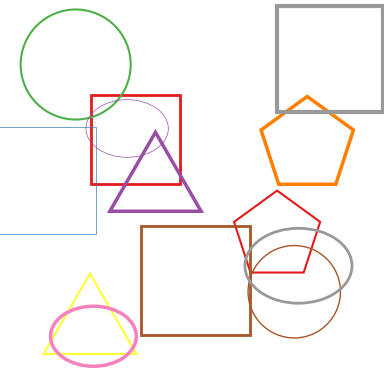[{"shape": "pentagon", "thickness": 1.5, "radius": 0.59, "center": [0.72, 0.387]}, {"shape": "square", "thickness": 2, "radius": 0.58, "center": [0.353, 0.637]}, {"shape": "square", "thickness": 0.5, "radius": 0.7, "center": [0.109, 0.531]}, {"shape": "circle", "thickness": 1.5, "radius": 0.71, "center": [0.197, 0.832]}, {"shape": "oval", "thickness": 0.5, "radius": 0.54, "center": [0.33, 0.666]}, {"shape": "triangle", "thickness": 2.5, "radius": 0.68, "center": [0.404, 0.52]}, {"shape": "pentagon", "thickness": 2.5, "radius": 0.63, "center": [0.798, 0.623]}, {"shape": "triangle", "thickness": 1.5, "radius": 0.7, "center": [0.234, 0.15]}, {"shape": "circle", "thickness": 1, "radius": 0.6, "center": [0.764, 0.242]}, {"shape": "square", "thickness": 2, "radius": 0.71, "center": [0.508, 0.272]}, {"shape": "oval", "thickness": 2.5, "radius": 0.56, "center": [0.243, 0.127]}, {"shape": "oval", "thickness": 2, "radius": 0.7, "center": [0.775, 0.31]}, {"shape": "square", "thickness": 3, "radius": 0.69, "center": [0.856, 0.847]}]